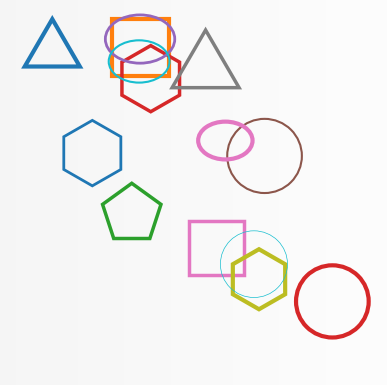[{"shape": "triangle", "thickness": 3, "radius": 0.41, "center": [0.135, 0.868]}, {"shape": "hexagon", "thickness": 2, "radius": 0.43, "center": [0.238, 0.602]}, {"shape": "square", "thickness": 3, "radius": 0.37, "center": [0.363, 0.877]}, {"shape": "pentagon", "thickness": 2.5, "radius": 0.4, "center": [0.34, 0.445]}, {"shape": "hexagon", "thickness": 2.5, "radius": 0.43, "center": [0.389, 0.796]}, {"shape": "circle", "thickness": 3, "radius": 0.47, "center": [0.858, 0.217]}, {"shape": "oval", "thickness": 2, "radius": 0.45, "center": [0.361, 0.899]}, {"shape": "circle", "thickness": 1.5, "radius": 0.48, "center": [0.683, 0.595]}, {"shape": "oval", "thickness": 3, "radius": 0.35, "center": [0.582, 0.635]}, {"shape": "square", "thickness": 2.5, "radius": 0.35, "center": [0.559, 0.357]}, {"shape": "triangle", "thickness": 2.5, "radius": 0.5, "center": [0.531, 0.822]}, {"shape": "hexagon", "thickness": 3, "radius": 0.39, "center": [0.668, 0.275]}, {"shape": "oval", "thickness": 1.5, "radius": 0.39, "center": [0.359, 0.84]}, {"shape": "circle", "thickness": 0.5, "radius": 0.43, "center": [0.655, 0.314]}]